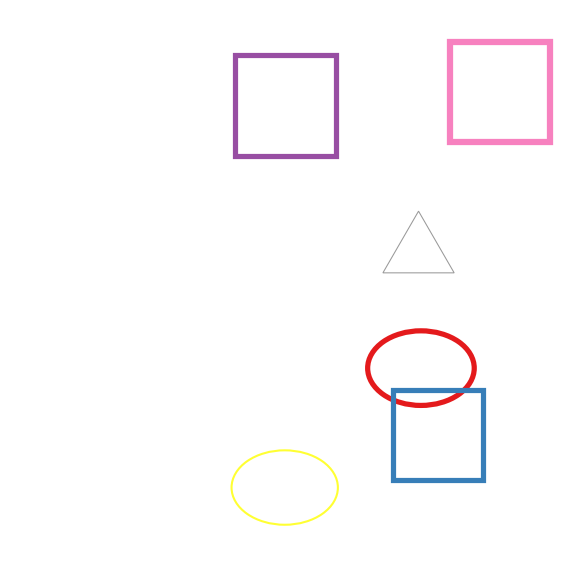[{"shape": "oval", "thickness": 2.5, "radius": 0.46, "center": [0.729, 0.362]}, {"shape": "square", "thickness": 2.5, "radius": 0.39, "center": [0.759, 0.245]}, {"shape": "square", "thickness": 2.5, "radius": 0.44, "center": [0.494, 0.816]}, {"shape": "oval", "thickness": 1, "radius": 0.46, "center": [0.493, 0.155]}, {"shape": "square", "thickness": 3, "radius": 0.44, "center": [0.866, 0.84]}, {"shape": "triangle", "thickness": 0.5, "radius": 0.36, "center": [0.725, 0.562]}]